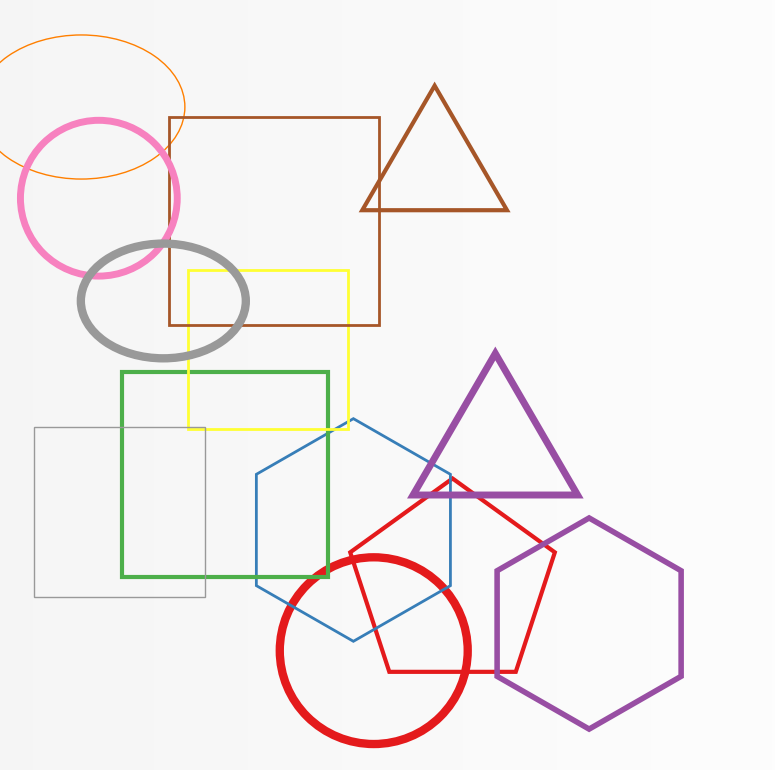[{"shape": "circle", "thickness": 3, "radius": 0.61, "center": [0.482, 0.155]}, {"shape": "pentagon", "thickness": 1.5, "radius": 0.69, "center": [0.584, 0.24]}, {"shape": "hexagon", "thickness": 1, "radius": 0.72, "center": [0.456, 0.312]}, {"shape": "square", "thickness": 1.5, "radius": 0.67, "center": [0.29, 0.384]}, {"shape": "triangle", "thickness": 2.5, "radius": 0.61, "center": [0.639, 0.418]}, {"shape": "hexagon", "thickness": 2, "radius": 0.69, "center": [0.76, 0.19]}, {"shape": "oval", "thickness": 0.5, "radius": 0.67, "center": [0.105, 0.861]}, {"shape": "square", "thickness": 1, "radius": 0.51, "center": [0.346, 0.546]}, {"shape": "triangle", "thickness": 1.5, "radius": 0.54, "center": [0.561, 0.781]}, {"shape": "square", "thickness": 1, "radius": 0.68, "center": [0.353, 0.713]}, {"shape": "circle", "thickness": 2.5, "radius": 0.51, "center": [0.128, 0.743]}, {"shape": "oval", "thickness": 3, "radius": 0.53, "center": [0.211, 0.609]}, {"shape": "square", "thickness": 0.5, "radius": 0.55, "center": [0.154, 0.335]}]